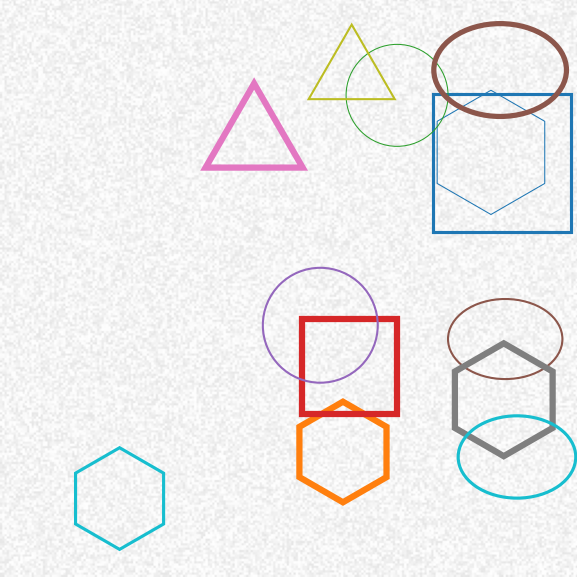[{"shape": "hexagon", "thickness": 0.5, "radius": 0.54, "center": [0.85, 0.735]}, {"shape": "square", "thickness": 1.5, "radius": 0.6, "center": [0.869, 0.717]}, {"shape": "hexagon", "thickness": 3, "radius": 0.44, "center": [0.594, 0.216]}, {"shape": "circle", "thickness": 0.5, "radius": 0.44, "center": [0.688, 0.834]}, {"shape": "square", "thickness": 3, "radius": 0.41, "center": [0.604, 0.364]}, {"shape": "circle", "thickness": 1, "radius": 0.5, "center": [0.555, 0.436]}, {"shape": "oval", "thickness": 2.5, "radius": 0.57, "center": [0.866, 0.878]}, {"shape": "oval", "thickness": 1, "radius": 0.5, "center": [0.875, 0.412]}, {"shape": "triangle", "thickness": 3, "radius": 0.49, "center": [0.44, 0.757]}, {"shape": "hexagon", "thickness": 3, "radius": 0.49, "center": [0.872, 0.307]}, {"shape": "triangle", "thickness": 1, "radius": 0.43, "center": [0.609, 0.87]}, {"shape": "oval", "thickness": 1.5, "radius": 0.51, "center": [0.895, 0.208]}, {"shape": "hexagon", "thickness": 1.5, "radius": 0.44, "center": [0.207, 0.136]}]